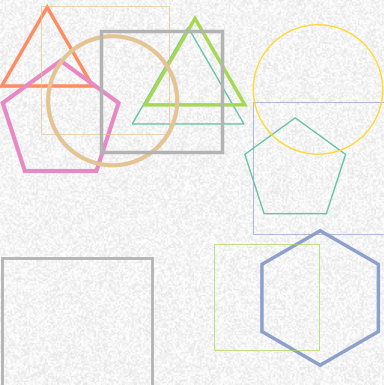[{"shape": "triangle", "thickness": 1, "radius": 0.84, "center": [0.489, 0.762]}, {"shape": "pentagon", "thickness": 1, "radius": 0.69, "center": [0.767, 0.556]}, {"shape": "triangle", "thickness": 2.5, "radius": 0.68, "center": [0.122, 0.845]}, {"shape": "hexagon", "thickness": 2.5, "radius": 0.87, "center": [0.832, 0.226]}, {"shape": "square", "thickness": 0.5, "radius": 0.86, "center": [0.828, 0.564]}, {"shape": "pentagon", "thickness": 3, "radius": 0.79, "center": [0.158, 0.684]}, {"shape": "triangle", "thickness": 2.5, "radius": 0.75, "center": [0.506, 0.802]}, {"shape": "square", "thickness": 0.5, "radius": 0.68, "center": [0.692, 0.229]}, {"shape": "circle", "thickness": 1, "radius": 0.84, "center": [0.826, 0.768]}, {"shape": "circle", "thickness": 3, "radius": 0.84, "center": [0.293, 0.738]}, {"shape": "square", "thickness": 0.5, "radius": 0.83, "center": [0.272, 0.819]}, {"shape": "square", "thickness": 2.5, "radius": 0.79, "center": [0.419, 0.763]}, {"shape": "square", "thickness": 2, "radius": 0.97, "center": [0.2, 0.134]}]